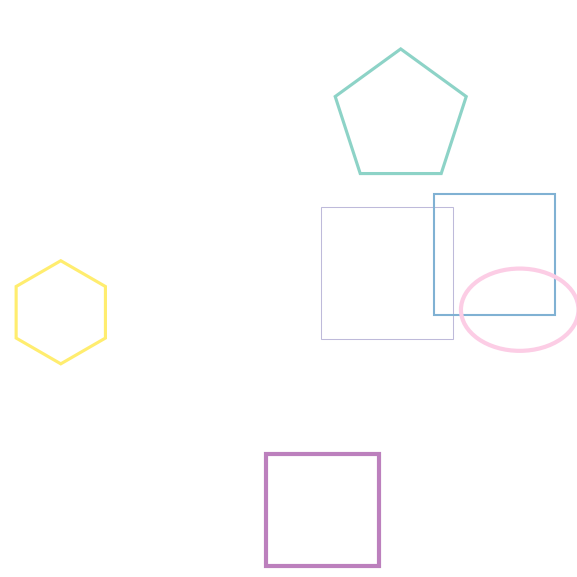[{"shape": "pentagon", "thickness": 1.5, "radius": 0.6, "center": [0.694, 0.795]}, {"shape": "square", "thickness": 0.5, "radius": 0.57, "center": [0.671, 0.527]}, {"shape": "square", "thickness": 1, "radius": 0.52, "center": [0.857, 0.559]}, {"shape": "oval", "thickness": 2, "radius": 0.51, "center": [0.9, 0.463]}, {"shape": "square", "thickness": 2, "radius": 0.49, "center": [0.559, 0.116]}, {"shape": "hexagon", "thickness": 1.5, "radius": 0.45, "center": [0.105, 0.458]}]